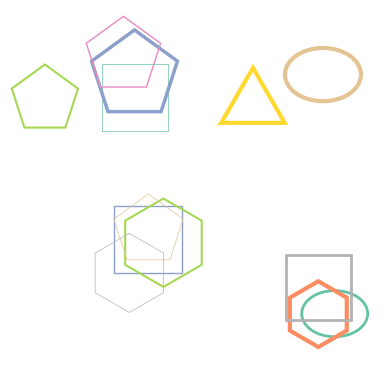[{"shape": "square", "thickness": 0.5, "radius": 0.43, "center": [0.35, 0.747]}, {"shape": "oval", "thickness": 2, "radius": 0.43, "center": [0.869, 0.185]}, {"shape": "hexagon", "thickness": 3, "radius": 0.43, "center": [0.827, 0.184]}, {"shape": "square", "thickness": 1, "radius": 0.44, "center": [0.384, 0.378]}, {"shape": "pentagon", "thickness": 2.5, "radius": 0.59, "center": [0.349, 0.805]}, {"shape": "pentagon", "thickness": 1, "radius": 0.51, "center": [0.321, 0.856]}, {"shape": "hexagon", "thickness": 1.5, "radius": 0.57, "center": [0.425, 0.37]}, {"shape": "pentagon", "thickness": 1.5, "radius": 0.45, "center": [0.117, 0.742]}, {"shape": "triangle", "thickness": 3, "radius": 0.48, "center": [0.657, 0.729]}, {"shape": "pentagon", "thickness": 0.5, "radius": 0.47, "center": [0.386, 0.402]}, {"shape": "oval", "thickness": 3, "radius": 0.49, "center": [0.839, 0.806]}, {"shape": "hexagon", "thickness": 0.5, "radius": 0.51, "center": [0.336, 0.291]}, {"shape": "square", "thickness": 2, "radius": 0.42, "center": [0.827, 0.254]}]